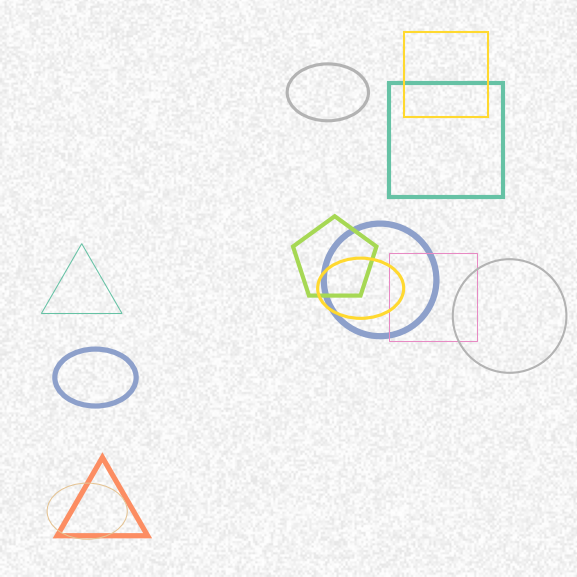[{"shape": "triangle", "thickness": 0.5, "radius": 0.4, "center": [0.141, 0.497]}, {"shape": "square", "thickness": 2, "radius": 0.49, "center": [0.772, 0.757]}, {"shape": "triangle", "thickness": 2.5, "radius": 0.45, "center": [0.177, 0.117]}, {"shape": "oval", "thickness": 2.5, "radius": 0.35, "center": [0.165, 0.345]}, {"shape": "circle", "thickness": 3, "radius": 0.49, "center": [0.658, 0.514]}, {"shape": "square", "thickness": 0.5, "radius": 0.38, "center": [0.749, 0.485]}, {"shape": "pentagon", "thickness": 2, "radius": 0.38, "center": [0.58, 0.549]}, {"shape": "square", "thickness": 1, "radius": 0.36, "center": [0.773, 0.87]}, {"shape": "oval", "thickness": 1.5, "radius": 0.37, "center": [0.625, 0.5]}, {"shape": "oval", "thickness": 0.5, "radius": 0.35, "center": [0.151, 0.114]}, {"shape": "circle", "thickness": 1, "radius": 0.49, "center": [0.882, 0.452]}, {"shape": "oval", "thickness": 1.5, "radius": 0.35, "center": [0.568, 0.839]}]